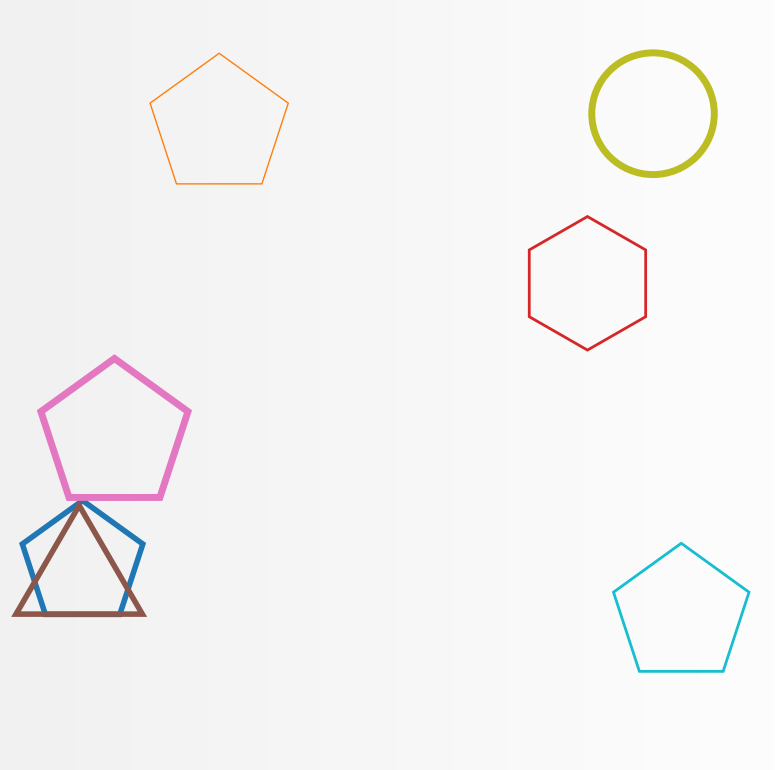[{"shape": "pentagon", "thickness": 2, "radius": 0.41, "center": [0.107, 0.268]}, {"shape": "pentagon", "thickness": 0.5, "radius": 0.47, "center": [0.283, 0.837]}, {"shape": "hexagon", "thickness": 1, "radius": 0.43, "center": [0.758, 0.632]}, {"shape": "triangle", "thickness": 2, "radius": 0.47, "center": [0.102, 0.249]}, {"shape": "pentagon", "thickness": 2.5, "radius": 0.5, "center": [0.148, 0.435]}, {"shape": "circle", "thickness": 2.5, "radius": 0.4, "center": [0.843, 0.852]}, {"shape": "pentagon", "thickness": 1, "radius": 0.46, "center": [0.879, 0.202]}]